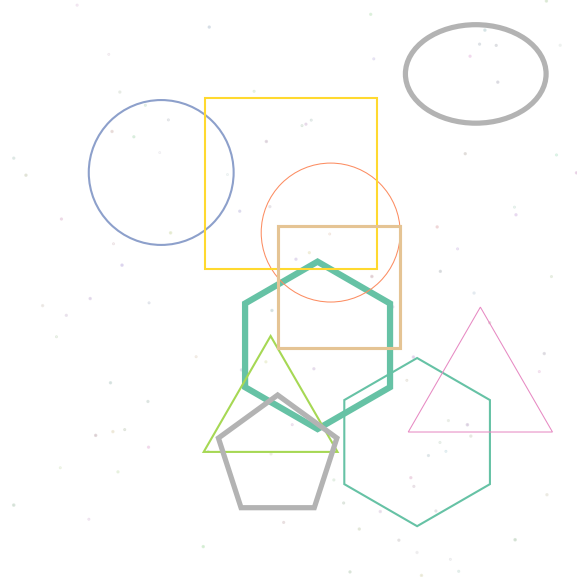[{"shape": "hexagon", "thickness": 3, "radius": 0.72, "center": [0.55, 0.401]}, {"shape": "hexagon", "thickness": 1, "radius": 0.73, "center": [0.722, 0.234]}, {"shape": "circle", "thickness": 0.5, "radius": 0.6, "center": [0.573, 0.596]}, {"shape": "circle", "thickness": 1, "radius": 0.63, "center": [0.279, 0.7]}, {"shape": "triangle", "thickness": 0.5, "radius": 0.72, "center": [0.832, 0.323]}, {"shape": "triangle", "thickness": 1, "radius": 0.67, "center": [0.469, 0.284]}, {"shape": "square", "thickness": 1, "radius": 0.74, "center": [0.504, 0.681]}, {"shape": "square", "thickness": 1.5, "radius": 0.53, "center": [0.587, 0.502]}, {"shape": "oval", "thickness": 2.5, "radius": 0.61, "center": [0.824, 0.871]}, {"shape": "pentagon", "thickness": 2.5, "radius": 0.54, "center": [0.481, 0.207]}]